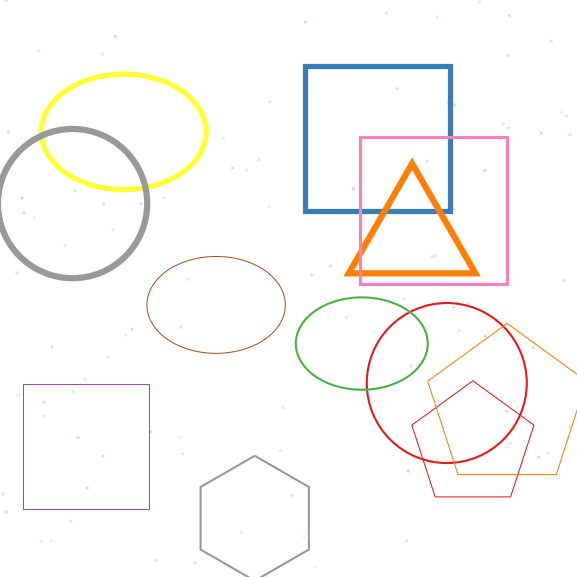[{"shape": "pentagon", "thickness": 0.5, "radius": 0.56, "center": [0.819, 0.229]}, {"shape": "circle", "thickness": 1, "radius": 0.69, "center": [0.774, 0.336]}, {"shape": "square", "thickness": 2.5, "radius": 0.63, "center": [0.654, 0.76]}, {"shape": "oval", "thickness": 1, "radius": 0.57, "center": [0.626, 0.404]}, {"shape": "square", "thickness": 0.5, "radius": 0.54, "center": [0.149, 0.226]}, {"shape": "triangle", "thickness": 3, "radius": 0.63, "center": [0.714, 0.589]}, {"shape": "pentagon", "thickness": 0.5, "radius": 0.72, "center": [0.878, 0.294]}, {"shape": "oval", "thickness": 2.5, "radius": 0.71, "center": [0.214, 0.771]}, {"shape": "oval", "thickness": 0.5, "radius": 0.6, "center": [0.374, 0.471]}, {"shape": "square", "thickness": 1.5, "radius": 0.64, "center": [0.75, 0.634]}, {"shape": "circle", "thickness": 3, "radius": 0.65, "center": [0.126, 0.647]}, {"shape": "hexagon", "thickness": 1, "radius": 0.54, "center": [0.441, 0.102]}]